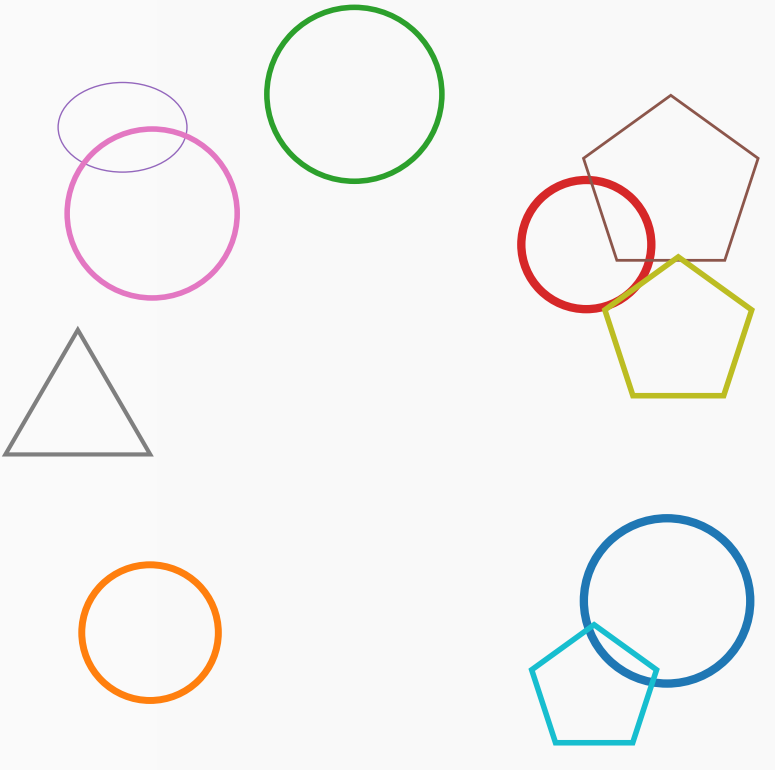[{"shape": "circle", "thickness": 3, "radius": 0.54, "center": [0.861, 0.22]}, {"shape": "circle", "thickness": 2.5, "radius": 0.44, "center": [0.194, 0.178]}, {"shape": "circle", "thickness": 2, "radius": 0.56, "center": [0.457, 0.878]}, {"shape": "circle", "thickness": 3, "radius": 0.42, "center": [0.757, 0.682]}, {"shape": "oval", "thickness": 0.5, "radius": 0.42, "center": [0.158, 0.835]}, {"shape": "pentagon", "thickness": 1, "radius": 0.59, "center": [0.866, 0.758]}, {"shape": "circle", "thickness": 2, "radius": 0.55, "center": [0.196, 0.723]}, {"shape": "triangle", "thickness": 1.5, "radius": 0.54, "center": [0.1, 0.464]}, {"shape": "pentagon", "thickness": 2, "radius": 0.5, "center": [0.875, 0.567]}, {"shape": "pentagon", "thickness": 2, "radius": 0.42, "center": [0.767, 0.104]}]